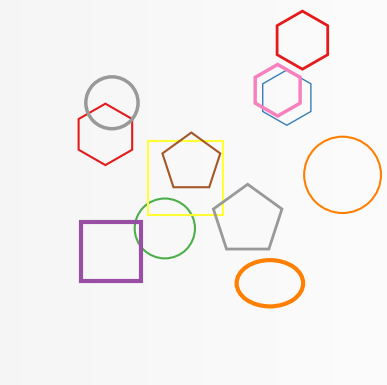[{"shape": "hexagon", "thickness": 1.5, "radius": 0.4, "center": [0.272, 0.651]}, {"shape": "hexagon", "thickness": 2, "radius": 0.38, "center": [0.78, 0.896]}, {"shape": "hexagon", "thickness": 1, "radius": 0.36, "center": [0.74, 0.746]}, {"shape": "circle", "thickness": 1.5, "radius": 0.39, "center": [0.425, 0.407]}, {"shape": "square", "thickness": 3, "radius": 0.39, "center": [0.287, 0.347]}, {"shape": "circle", "thickness": 1.5, "radius": 0.5, "center": [0.884, 0.546]}, {"shape": "oval", "thickness": 3, "radius": 0.43, "center": [0.696, 0.264]}, {"shape": "square", "thickness": 1.5, "radius": 0.48, "center": [0.479, 0.537]}, {"shape": "pentagon", "thickness": 1.5, "radius": 0.39, "center": [0.494, 0.577]}, {"shape": "hexagon", "thickness": 2.5, "radius": 0.33, "center": [0.717, 0.766]}, {"shape": "pentagon", "thickness": 2, "radius": 0.46, "center": [0.639, 0.428]}, {"shape": "circle", "thickness": 2.5, "radius": 0.34, "center": [0.289, 0.733]}]